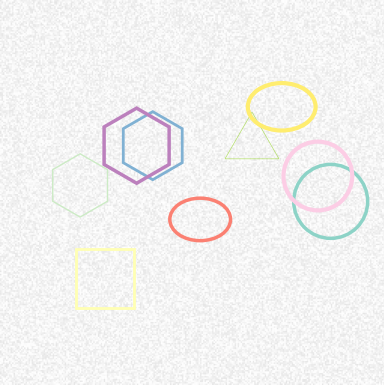[{"shape": "circle", "thickness": 2.5, "radius": 0.48, "center": [0.859, 0.477]}, {"shape": "square", "thickness": 2, "radius": 0.38, "center": [0.272, 0.277]}, {"shape": "oval", "thickness": 2.5, "radius": 0.39, "center": [0.52, 0.43]}, {"shape": "hexagon", "thickness": 2, "radius": 0.44, "center": [0.397, 0.622]}, {"shape": "triangle", "thickness": 0.5, "radius": 0.4, "center": [0.655, 0.628]}, {"shape": "circle", "thickness": 3, "radius": 0.45, "center": [0.826, 0.543]}, {"shape": "hexagon", "thickness": 2.5, "radius": 0.49, "center": [0.355, 0.622]}, {"shape": "hexagon", "thickness": 1, "radius": 0.41, "center": [0.208, 0.518]}, {"shape": "oval", "thickness": 3, "radius": 0.44, "center": [0.732, 0.723]}]